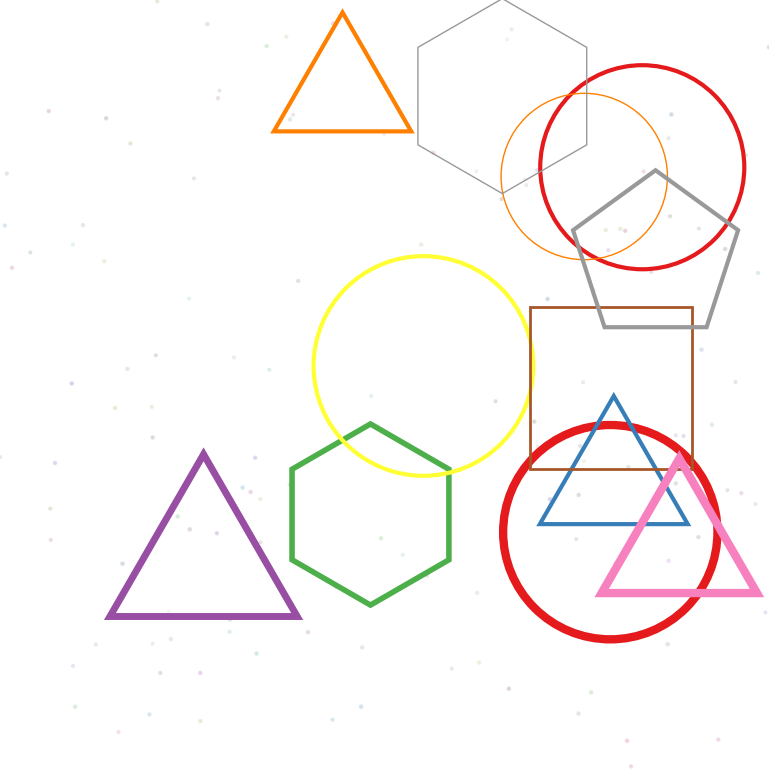[{"shape": "circle", "thickness": 3, "radius": 0.7, "center": [0.793, 0.309]}, {"shape": "circle", "thickness": 1.5, "radius": 0.66, "center": [0.834, 0.783]}, {"shape": "triangle", "thickness": 1.5, "radius": 0.55, "center": [0.797, 0.375]}, {"shape": "hexagon", "thickness": 2, "radius": 0.59, "center": [0.481, 0.332]}, {"shape": "triangle", "thickness": 2.5, "radius": 0.7, "center": [0.264, 0.27]}, {"shape": "triangle", "thickness": 1.5, "radius": 0.52, "center": [0.445, 0.881]}, {"shape": "circle", "thickness": 0.5, "radius": 0.54, "center": [0.759, 0.771]}, {"shape": "circle", "thickness": 1.5, "radius": 0.71, "center": [0.55, 0.525]}, {"shape": "square", "thickness": 1, "radius": 0.52, "center": [0.794, 0.496]}, {"shape": "triangle", "thickness": 3, "radius": 0.58, "center": [0.882, 0.288]}, {"shape": "hexagon", "thickness": 0.5, "radius": 0.63, "center": [0.652, 0.875]}, {"shape": "pentagon", "thickness": 1.5, "radius": 0.56, "center": [0.851, 0.666]}]